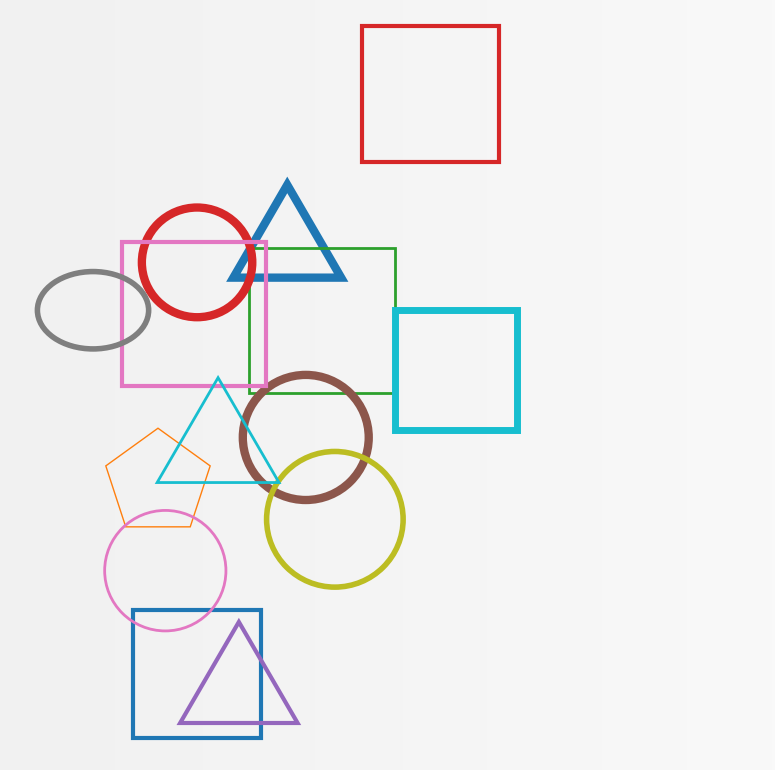[{"shape": "square", "thickness": 1.5, "radius": 0.41, "center": [0.254, 0.125]}, {"shape": "triangle", "thickness": 3, "radius": 0.4, "center": [0.371, 0.68]}, {"shape": "pentagon", "thickness": 0.5, "radius": 0.35, "center": [0.204, 0.373]}, {"shape": "square", "thickness": 1, "radius": 0.47, "center": [0.416, 0.584]}, {"shape": "square", "thickness": 1.5, "radius": 0.44, "center": [0.556, 0.878]}, {"shape": "circle", "thickness": 3, "radius": 0.36, "center": [0.254, 0.659]}, {"shape": "triangle", "thickness": 1.5, "radius": 0.44, "center": [0.308, 0.105]}, {"shape": "circle", "thickness": 3, "radius": 0.41, "center": [0.395, 0.432]}, {"shape": "circle", "thickness": 1, "radius": 0.39, "center": [0.213, 0.259]}, {"shape": "square", "thickness": 1.5, "radius": 0.47, "center": [0.25, 0.593]}, {"shape": "oval", "thickness": 2, "radius": 0.36, "center": [0.12, 0.597]}, {"shape": "circle", "thickness": 2, "radius": 0.44, "center": [0.432, 0.326]}, {"shape": "square", "thickness": 2.5, "radius": 0.39, "center": [0.588, 0.52]}, {"shape": "triangle", "thickness": 1, "radius": 0.45, "center": [0.281, 0.419]}]